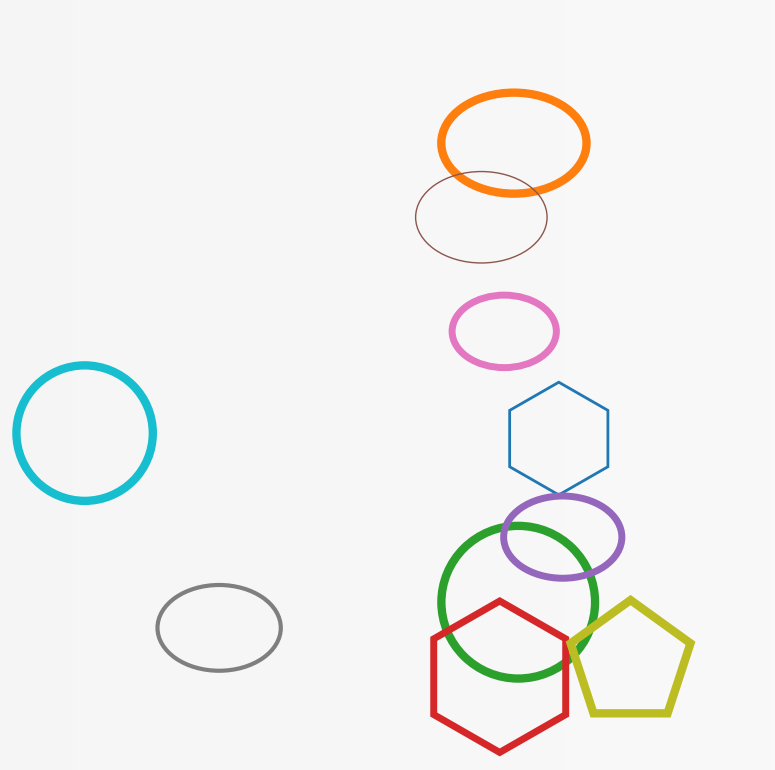[{"shape": "hexagon", "thickness": 1, "radius": 0.37, "center": [0.721, 0.43]}, {"shape": "oval", "thickness": 3, "radius": 0.47, "center": [0.663, 0.814]}, {"shape": "circle", "thickness": 3, "radius": 0.5, "center": [0.669, 0.218]}, {"shape": "hexagon", "thickness": 2.5, "radius": 0.49, "center": [0.645, 0.121]}, {"shape": "oval", "thickness": 2.5, "radius": 0.38, "center": [0.726, 0.302]}, {"shape": "oval", "thickness": 0.5, "radius": 0.42, "center": [0.621, 0.718]}, {"shape": "oval", "thickness": 2.5, "radius": 0.34, "center": [0.651, 0.57]}, {"shape": "oval", "thickness": 1.5, "radius": 0.4, "center": [0.283, 0.185]}, {"shape": "pentagon", "thickness": 3, "radius": 0.41, "center": [0.814, 0.139]}, {"shape": "circle", "thickness": 3, "radius": 0.44, "center": [0.109, 0.437]}]